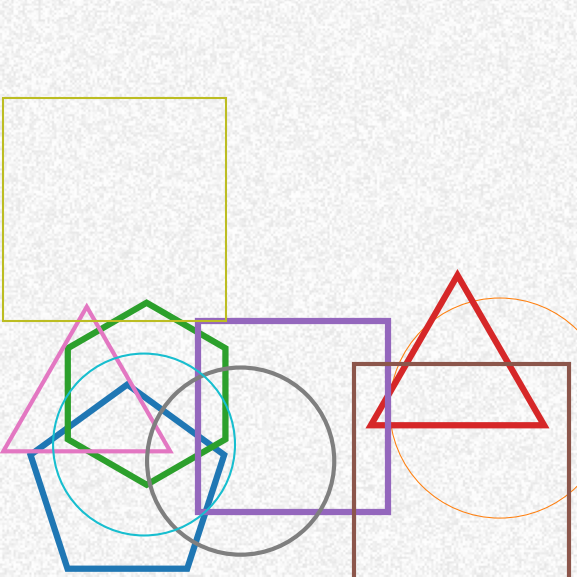[{"shape": "pentagon", "thickness": 3, "radius": 0.88, "center": [0.221, 0.157]}, {"shape": "circle", "thickness": 0.5, "radius": 0.95, "center": [0.865, 0.293]}, {"shape": "hexagon", "thickness": 3, "radius": 0.79, "center": [0.254, 0.317]}, {"shape": "triangle", "thickness": 3, "radius": 0.87, "center": [0.792, 0.349]}, {"shape": "square", "thickness": 3, "radius": 0.82, "center": [0.507, 0.278]}, {"shape": "square", "thickness": 2, "radius": 0.93, "center": [0.799, 0.183]}, {"shape": "triangle", "thickness": 2, "radius": 0.83, "center": [0.15, 0.301]}, {"shape": "circle", "thickness": 2, "radius": 0.81, "center": [0.417, 0.201]}, {"shape": "square", "thickness": 1, "radius": 0.97, "center": [0.198, 0.636]}, {"shape": "circle", "thickness": 1, "radius": 0.79, "center": [0.249, 0.229]}]